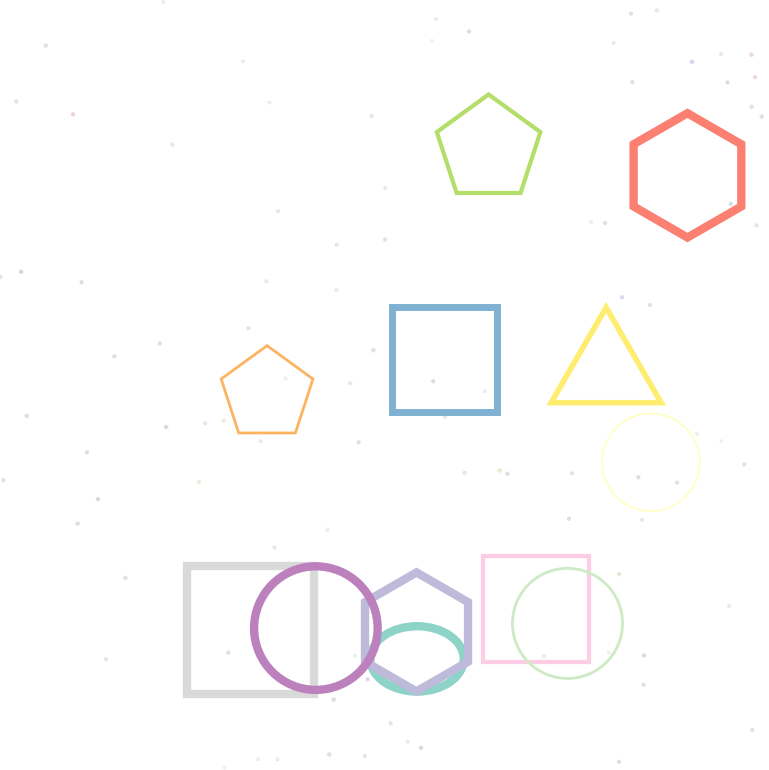[{"shape": "oval", "thickness": 3, "radius": 0.3, "center": [0.542, 0.144]}, {"shape": "circle", "thickness": 0.5, "radius": 0.32, "center": [0.845, 0.4]}, {"shape": "hexagon", "thickness": 3, "radius": 0.39, "center": [0.541, 0.179]}, {"shape": "hexagon", "thickness": 3, "radius": 0.4, "center": [0.893, 0.772]}, {"shape": "square", "thickness": 2.5, "radius": 0.34, "center": [0.578, 0.533]}, {"shape": "pentagon", "thickness": 1, "radius": 0.31, "center": [0.347, 0.488]}, {"shape": "pentagon", "thickness": 1.5, "radius": 0.35, "center": [0.635, 0.807]}, {"shape": "square", "thickness": 1.5, "radius": 0.34, "center": [0.696, 0.209]}, {"shape": "square", "thickness": 3, "radius": 0.41, "center": [0.325, 0.182]}, {"shape": "circle", "thickness": 3, "radius": 0.4, "center": [0.41, 0.184]}, {"shape": "circle", "thickness": 1, "radius": 0.36, "center": [0.737, 0.19]}, {"shape": "triangle", "thickness": 2, "radius": 0.41, "center": [0.787, 0.518]}]